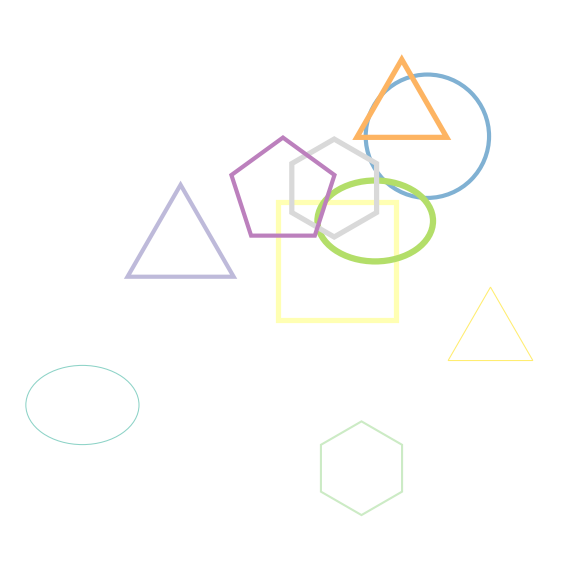[{"shape": "oval", "thickness": 0.5, "radius": 0.49, "center": [0.143, 0.298]}, {"shape": "square", "thickness": 2.5, "radius": 0.51, "center": [0.584, 0.547]}, {"shape": "triangle", "thickness": 2, "radius": 0.53, "center": [0.313, 0.573]}, {"shape": "circle", "thickness": 2, "radius": 0.53, "center": [0.74, 0.763]}, {"shape": "triangle", "thickness": 2.5, "radius": 0.45, "center": [0.696, 0.806]}, {"shape": "oval", "thickness": 3, "radius": 0.5, "center": [0.65, 0.617]}, {"shape": "hexagon", "thickness": 2.5, "radius": 0.42, "center": [0.579, 0.674]}, {"shape": "pentagon", "thickness": 2, "radius": 0.47, "center": [0.49, 0.667]}, {"shape": "hexagon", "thickness": 1, "radius": 0.41, "center": [0.626, 0.188]}, {"shape": "triangle", "thickness": 0.5, "radius": 0.42, "center": [0.849, 0.417]}]